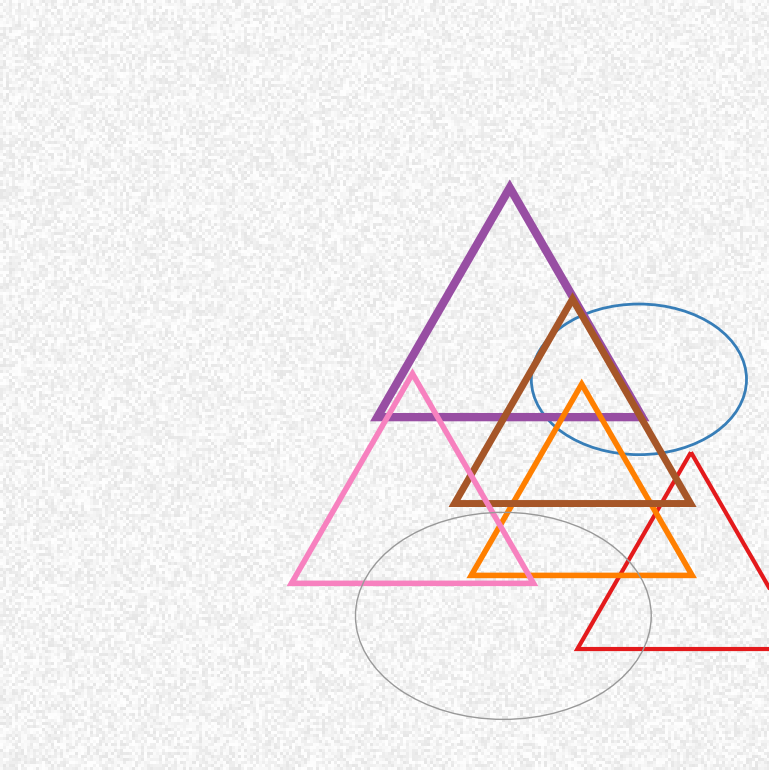[{"shape": "triangle", "thickness": 1.5, "radius": 0.85, "center": [0.897, 0.242]}, {"shape": "oval", "thickness": 1, "radius": 0.7, "center": [0.83, 0.507]}, {"shape": "triangle", "thickness": 3, "radius": 0.99, "center": [0.662, 0.558]}, {"shape": "triangle", "thickness": 2, "radius": 0.83, "center": [0.755, 0.336]}, {"shape": "triangle", "thickness": 2.5, "radius": 0.88, "center": [0.744, 0.435]}, {"shape": "triangle", "thickness": 2, "radius": 0.91, "center": [0.536, 0.333]}, {"shape": "oval", "thickness": 0.5, "radius": 0.96, "center": [0.654, 0.2]}]